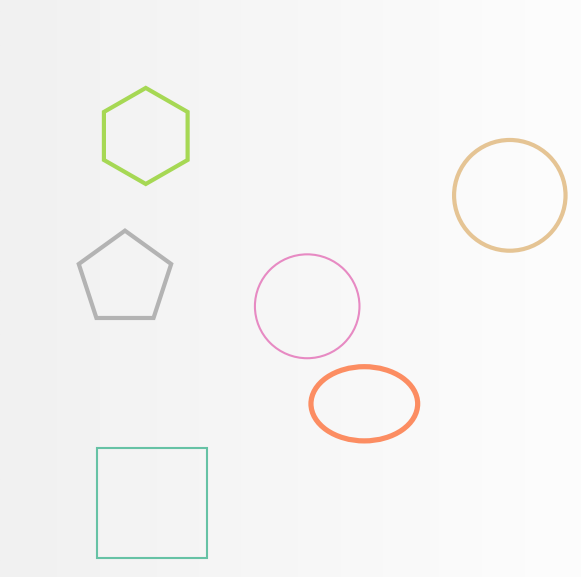[{"shape": "square", "thickness": 1, "radius": 0.47, "center": [0.262, 0.128]}, {"shape": "oval", "thickness": 2.5, "radius": 0.46, "center": [0.627, 0.3]}, {"shape": "circle", "thickness": 1, "radius": 0.45, "center": [0.529, 0.469]}, {"shape": "hexagon", "thickness": 2, "radius": 0.42, "center": [0.251, 0.764]}, {"shape": "circle", "thickness": 2, "radius": 0.48, "center": [0.877, 0.661]}, {"shape": "pentagon", "thickness": 2, "radius": 0.42, "center": [0.215, 0.516]}]